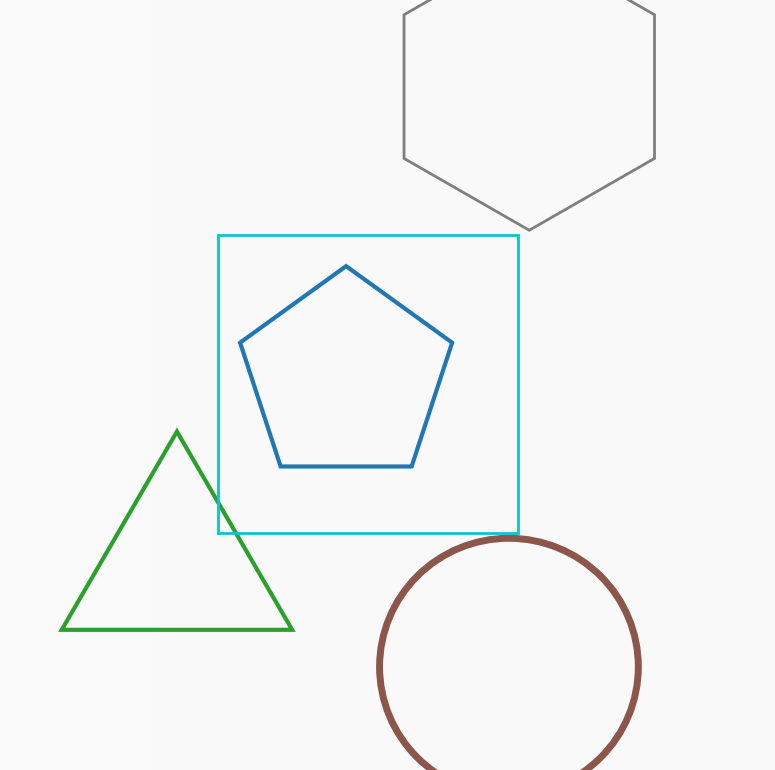[{"shape": "pentagon", "thickness": 1.5, "radius": 0.72, "center": [0.447, 0.511]}, {"shape": "triangle", "thickness": 1.5, "radius": 0.86, "center": [0.228, 0.268]}, {"shape": "circle", "thickness": 2.5, "radius": 0.83, "center": [0.657, 0.134]}, {"shape": "hexagon", "thickness": 1, "radius": 0.93, "center": [0.683, 0.888]}, {"shape": "square", "thickness": 1, "radius": 0.97, "center": [0.475, 0.502]}]